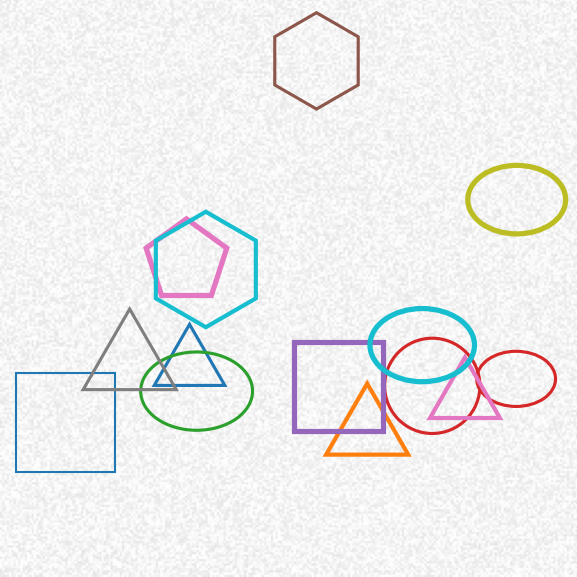[{"shape": "square", "thickness": 1, "radius": 0.43, "center": [0.114, 0.267]}, {"shape": "triangle", "thickness": 1.5, "radius": 0.35, "center": [0.328, 0.367]}, {"shape": "triangle", "thickness": 2, "radius": 0.41, "center": [0.636, 0.253]}, {"shape": "oval", "thickness": 1.5, "radius": 0.48, "center": [0.34, 0.322]}, {"shape": "oval", "thickness": 1.5, "radius": 0.34, "center": [0.894, 0.343]}, {"shape": "circle", "thickness": 1.5, "radius": 0.41, "center": [0.749, 0.331]}, {"shape": "square", "thickness": 2.5, "radius": 0.38, "center": [0.586, 0.329]}, {"shape": "hexagon", "thickness": 1.5, "radius": 0.42, "center": [0.548, 0.894]}, {"shape": "pentagon", "thickness": 2.5, "radius": 0.37, "center": [0.323, 0.547]}, {"shape": "triangle", "thickness": 2, "radius": 0.35, "center": [0.805, 0.31]}, {"shape": "triangle", "thickness": 1.5, "radius": 0.47, "center": [0.225, 0.371]}, {"shape": "oval", "thickness": 2.5, "radius": 0.42, "center": [0.895, 0.653]}, {"shape": "hexagon", "thickness": 2, "radius": 0.5, "center": [0.356, 0.533]}, {"shape": "oval", "thickness": 2.5, "radius": 0.45, "center": [0.731, 0.401]}]